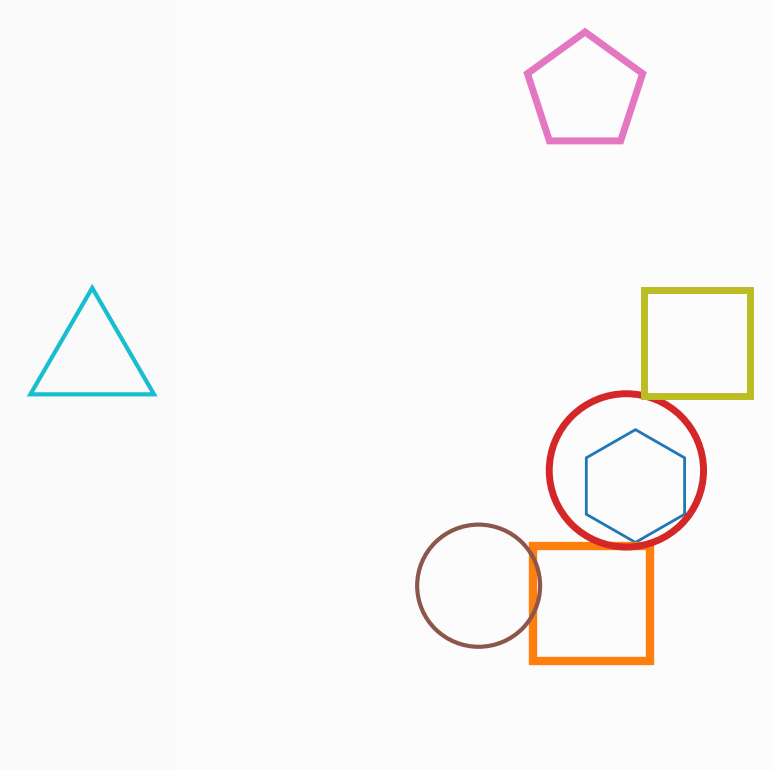[{"shape": "hexagon", "thickness": 1, "radius": 0.37, "center": [0.82, 0.369]}, {"shape": "square", "thickness": 3, "radius": 0.38, "center": [0.763, 0.216]}, {"shape": "circle", "thickness": 2.5, "radius": 0.5, "center": [0.808, 0.389]}, {"shape": "circle", "thickness": 1.5, "radius": 0.4, "center": [0.618, 0.239]}, {"shape": "pentagon", "thickness": 2.5, "radius": 0.39, "center": [0.755, 0.88]}, {"shape": "square", "thickness": 2.5, "radius": 0.34, "center": [0.899, 0.554]}, {"shape": "triangle", "thickness": 1.5, "radius": 0.46, "center": [0.119, 0.534]}]